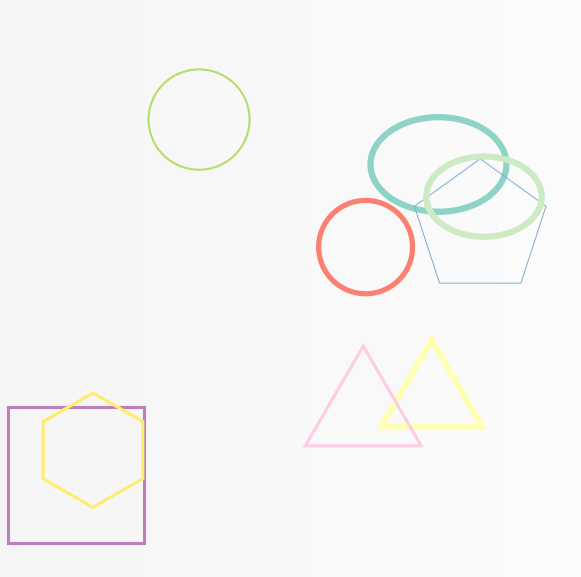[{"shape": "oval", "thickness": 3, "radius": 0.58, "center": [0.754, 0.714]}, {"shape": "triangle", "thickness": 3, "radius": 0.5, "center": [0.743, 0.31]}, {"shape": "circle", "thickness": 2.5, "radius": 0.4, "center": [0.629, 0.571]}, {"shape": "pentagon", "thickness": 0.5, "radius": 0.6, "center": [0.826, 0.605]}, {"shape": "circle", "thickness": 1, "radius": 0.43, "center": [0.342, 0.792]}, {"shape": "triangle", "thickness": 1.5, "radius": 0.58, "center": [0.625, 0.285]}, {"shape": "square", "thickness": 1.5, "radius": 0.59, "center": [0.131, 0.177]}, {"shape": "oval", "thickness": 3, "radius": 0.5, "center": [0.833, 0.659]}, {"shape": "hexagon", "thickness": 1.5, "radius": 0.49, "center": [0.16, 0.22]}]